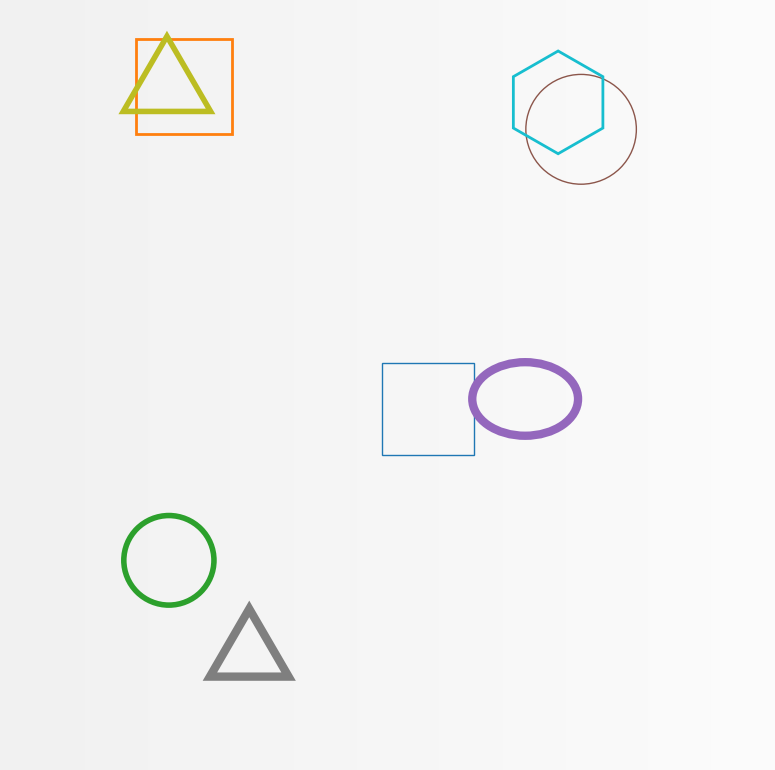[{"shape": "square", "thickness": 0.5, "radius": 0.3, "center": [0.552, 0.469]}, {"shape": "square", "thickness": 1, "radius": 0.31, "center": [0.238, 0.888]}, {"shape": "circle", "thickness": 2, "radius": 0.29, "center": [0.218, 0.272]}, {"shape": "oval", "thickness": 3, "radius": 0.34, "center": [0.678, 0.482]}, {"shape": "circle", "thickness": 0.5, "radius": 0.36, "center": [0.75, 0.832]}, {"shape": "triangle", "thickness": 3, "radius": 0.29, "center": [0.322, 0.151]}, {"shape": "triangle", "thickness": 2, "radius": 0.33, "center": [0.215, 0.888]}, {"shape": "hexagon", "thickness": 1, "radius": 0.33, "center": [0.72, 0.867]}]